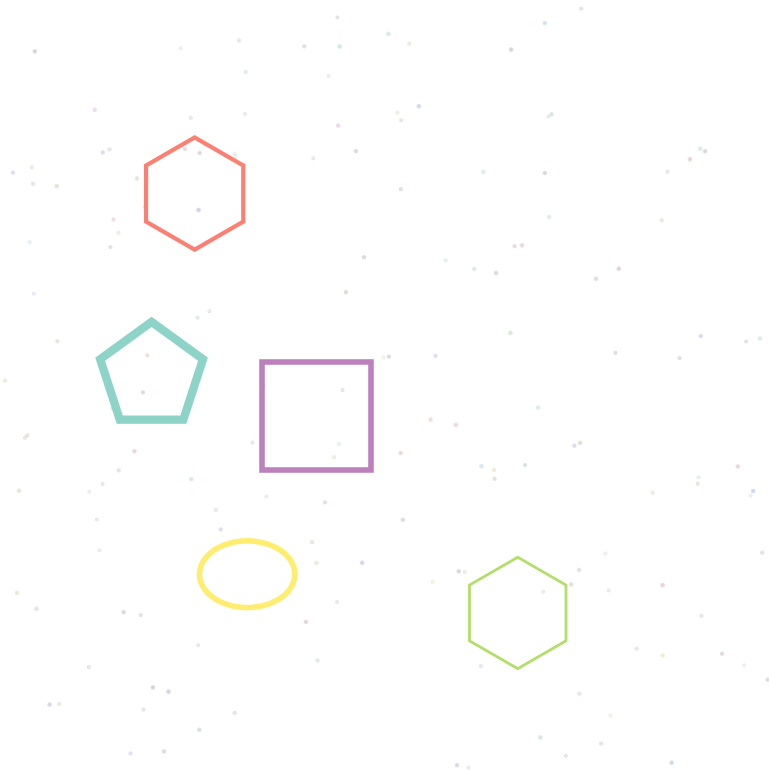[{"shape": "pentagon", "thickness": 3, "radius": 0.35, "center": [0.197, 0.512]}, {"shape": "hexagon", "thickness": 1.5, "radius": 0.36, "center": [0.253, 0.749]}, {"shape": "hexagon", "thickness": 1, "radius": 0.36, "center": [0.672, 0.204]}, {"shape": "square", "thickness": 2, "radius": 0.35, "center": [0.411, 0.459]}, {"shape": "oval", "thickness": 2, "radius": 0.31, "center": [0.321, 0.254]}]